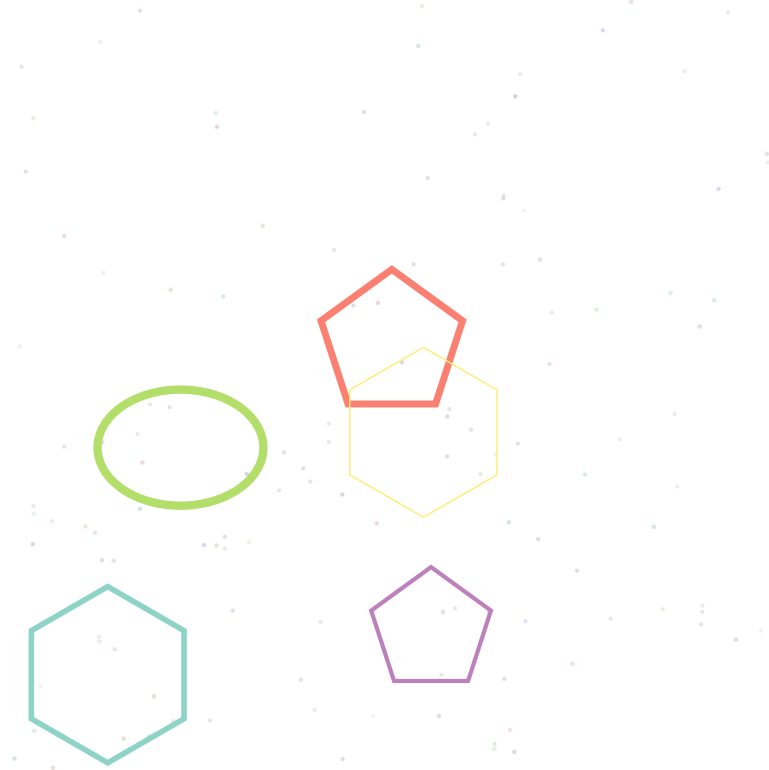[{"shape": "hexagon", "thickness": 2, "radius": 0.57, "center": [0.14, 0.124]}, {"shape": "pentagon", "thickness": 2.5, "radius": 0.48, "center": [0.509, 0.554]}, {"shape": "oval", "thickness": 3, "radius": 0.54, "center": [0.234, 0.419]}, {"shape": "pentagon", "thickness": 1.5, "radius": 0.41, "center": [0.56, 0.182]}, {"shape": "hexagon", "thickness": 0.5, "radius": 0.55, "center": [0.55, 0.439]}]